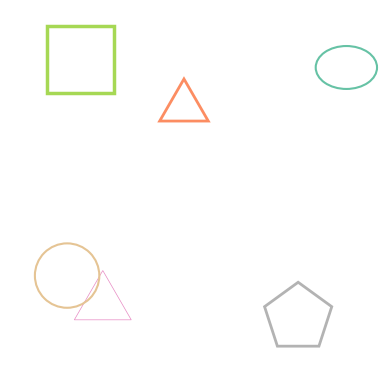[{"shape": "oval", "thickness": 1.5, "radius": 0.4, "center": [0.9, 0.825]}, {"shape": "triangle", "thickness": 2, "radius": 0.36, "center": [0.478, 0.722]}, {"shape": "triangle", "thickness": 0.5, "radius": 0.43, "center": [0.267, 0.212]}, {"shape": "square", "thickness": 2.5, "radius": 0.43, "center": [0.208, 0.845]}, {"shape": "circle", "thickness": 1.5, "radius": 0.42, "center": [0.174, 0.284]}, {"shape": "pentagon", "thickness": 2, "radius": 0.46, "center": [0.774, 0.175]}]